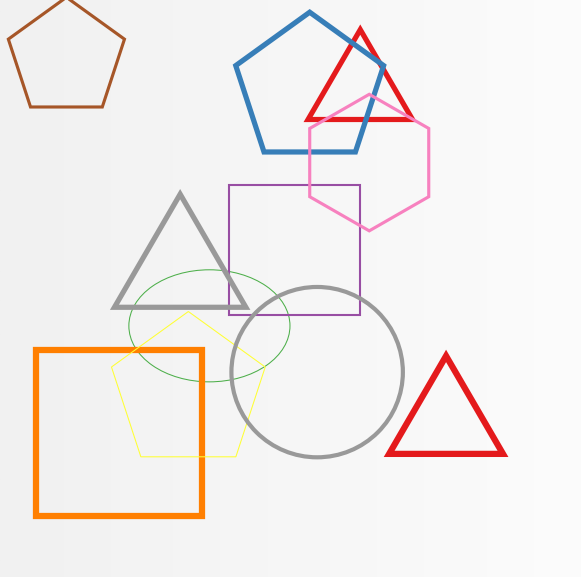[{"shape": "triangle", "thickness": 3, "radius": 0.57, "center": [0.767, 0.27]}, {"shape": "triangle", "thickness": 2.5, "radius": 0.52, "center": [0.62, 0.844]}, {"shape": "pentagon", "thickness": 2.5, "radius": 0.67, "center": [0.533, 0.844]}, {"shape": "oval", "thickness": 0.5, "radius": 0.69, "center": [0.36, 0.435]}, {"shape": "square", "thickness": 1, "radius": 0.56, "center": [0.507, 0.567]}, {"shape": "square", "thickness": 3, "radius": 0.72, "center": [0.204, 0.25]}, {"shape": "pentagon", "thickness": 0.5, "radius": 0.7, "center": [0.324, 0.321]}, {"shape": "pentagon", "thickness": 1.5, "radius": 0.53, "center": [0.114, 0.899]}, {"shape": "hexagon", "thickness": 1.5, "radius": 0.59, "center": [0.635, 0.718]}, {"shape": "triangle", "thickness": 2.5, "radius": 0.65, "center": [0.31, 0.532]}, {"shape": "circle", "thickness": 2, "radius": 0.74, "center": [0.546, 0.355]}]